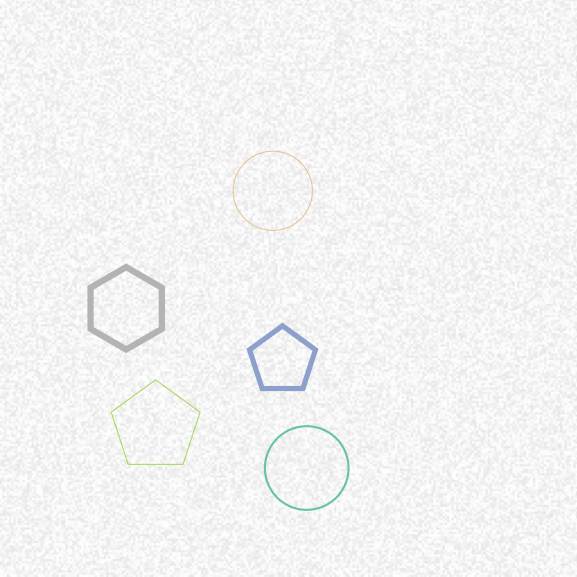[{"shape": "circle", "thickness": 1, "radius": 0.36, "center": [0.531, 0.189]}, {"shape": "pentagon", "thickness": 2.5, "radius": 0.3, "center": [0.489, 0.375]}, {"shape": "pentagon", "thickness": 0.5, "radius": 0.4, "center": [0.269, 0.26]}, {"shape": "circle", "thickness": 0.5, "radius": 0.34, "center": [0.472, 0.669]}, {"shape": "hexagon", "thickness": 3, "radius": 0.36, "center": [0.219, 0.465]}]